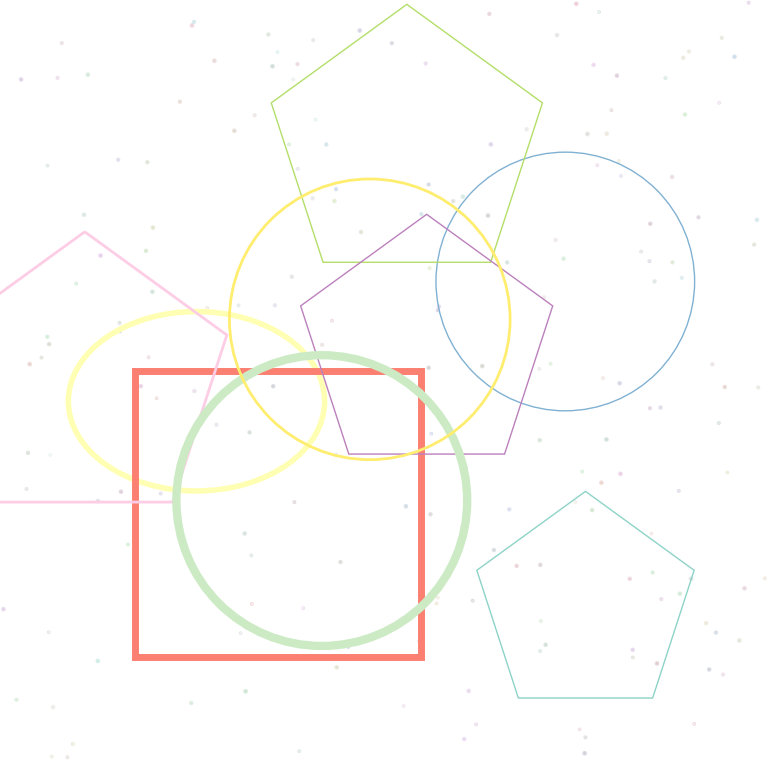[{"shape": "pentagon", "thickness": 0.5, "radius": 0.74, "center": [0.76, 0.214]}, {"shape": "oval", "thickness": 2, "radius": 0.83, "center": [0.255, 0.479]}, {"shape": "square", "thickness": 2.5, "radius": 0.93, "center": [0.361, 0.333]}, {"shape": "circle", "thickness": 0.5, "radius": 0.84, "center": [0.734, 0.634]}, {"shape": "pentagon", "thickness": 0.5, "radius": 0.93, "center": [0.528, 0.809]}, {"shape": "pentagon", "thickness": 1, "radius": 0.97, "center": [0.11, 0.505]}, {"shape": "pentagon", "thickness": 0.5, "radius": 0.86, "center": [0.554, 0.55]}, {"shape": "circle", "thickness": 3, "radius": 0.94, "center": [0.418, 0.35]}, {"shape": "circle", "thickness": 1, "radius": 0.91, "center": [0.48, 0.585]}]